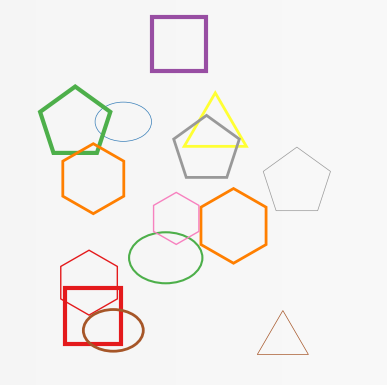[{"shape": "hexagon", "thickness": 1, "radius": 0.42, "center": [0.23, 0.266]}, {"shape": "square", "thickness": 3, "radius": 0.36, "center": [0.24, 0.18]}, {"shape": "oval", "thickness": 0.5, "radius": 0.36, "center": [0.318, 0.684]}, {"shape": "pentagon", "thickness": 3, "radius": 0.48, "center": [0.194, 0.68]}, {"shape": "oval", "thickness": 1.5, "radius": 0.47, "center": [0.428, 0.33]}, {"shape": "square", "thickness": 3, "radius": 0.35, "center": [0.462, 0.886]}, {"shape": "hexagon", "thickness": 2, "radius": 0.45, "center": [0.241, 0.536]}, {"shape": "hexagon", "thickness": 2, "radius": 0.49, "center": [0.603, 0.413]}, {"shape": "triangle", "thickness": 2, "radius": 0.46, "center": [0.556, 0.666]}, {"shape": "oval", "thickness": 2, "radius": 0.39, "center": [0.292, 0.142]}, {"shape": "triangle", "thickness": 0.5, "radius": 0.38, "center": [0.73, 0.117]}, {"shape": "hexagon", "thickness": 1, "radius": 0.34, "center": [0.455, 0.433]}, {"shape": "pentagon", "thickness": 2, "radius": 0.45, "center": [0.533, 0.611]}, {"shape": "pentagon", "thickness": 0.5, "radius": 0.46, "center": [0.766, 0.527]}]